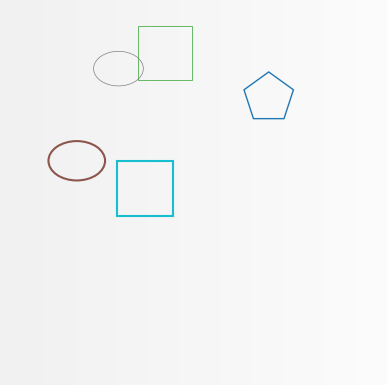[{"shape": "pentagon", "thickness": 1, "radius": 0.34, "center": [0.693, 0.746]}, {"shape": "square", "thickness": 0.5, "radius": 0.35, "center": [0.426, 0.863]}, {"shape": "oval", "thickness": 1.5, "radius": 0.37, "center": [0.198, 0.582]}, {"shape": "oval", "thickness": 0.5, "radius": 0.32, "center": [0.306, 0.822]}, {"shape": "square", "thickness": 1.5, "radius": 0.36, "center": [0.374, 0.51]}]